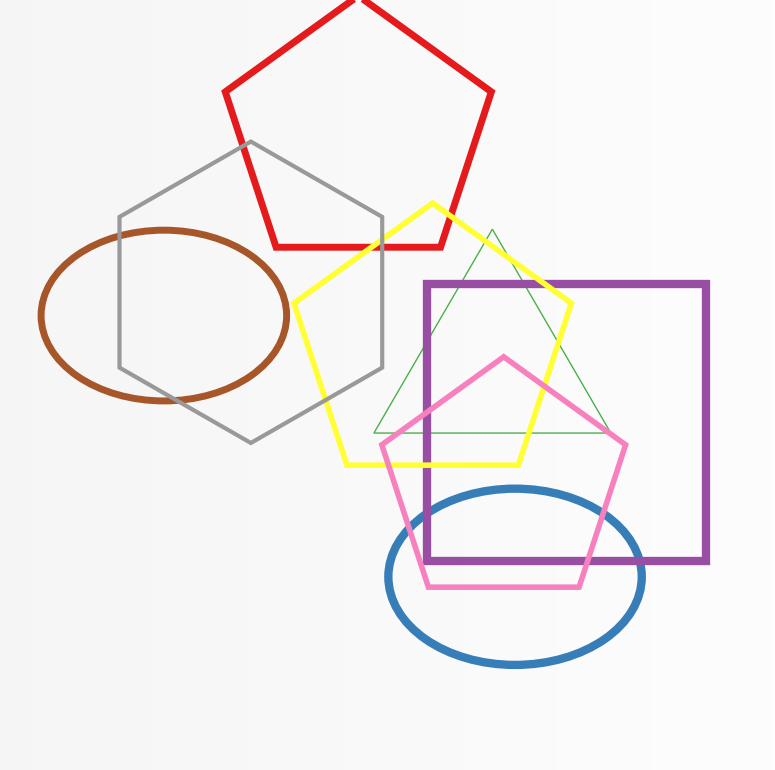[{"shape": "pentagon", "thickness": 2.5, "radius": 0.9, "center": [0.462, 0.825]}, {"shape": "oval", "thickness": 3, "radius": 0.82, "center": [0.665, 0.251]}, {"shape": "triangle", "thickness": 0.5, "radius": 0.88, "center": [0.635, 0.526]}, {"shape": "square", "thickness": 3, "radius": 0.9, "center": [0.731, 0.452]}, {"shape": "pentagon", "thickness": 2, "radius": 0.94, "center": [0.558, 0.548]}, {"shape": "oval", "thickness": 2.5, "radius": 0.79, "center": [0.211, 0.59]}, {"shape": "pentagon", "thickness": 2, "radius": 0.83, "center": [0.65, 0.371]}, {"shape": "hexagon", "thickness": 1.5, "radius": 0.98, "center": [0.324, 0.62]}]